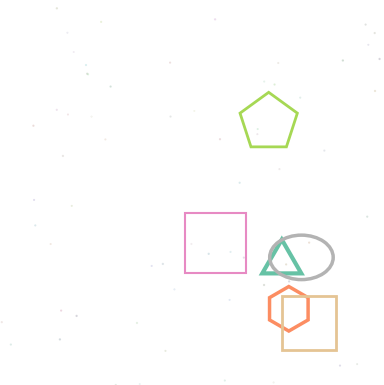[{"shape": "triangle", "thickness": 3, "radius": 0.29, "center": [0.732, 0.319]}, {"shape": "hexagon", "thickness": 2.5, "radius": 0.29, "center": [0.75, 0.198]}, {"shape": "square", "thickness": 1.5, "radius": 0.39, "center": [0.56, 0.369]}, {"shape": "pentagon", "thickness": 2, "radius": 0.39, "center": [0.698, 0.682]}, {"shape": "square", "thickness": 2, "radius": 0.35, "center": [0.803, 0.161]}, {"shape": "oval", "thickness": 2.5, "radius": 0.41, "center": [0.783, 0.332]}]